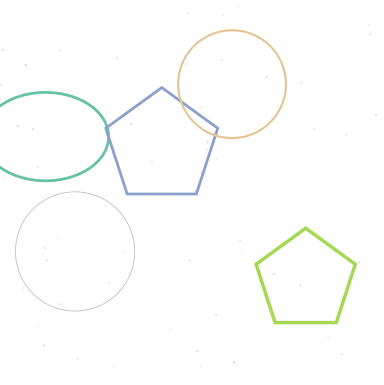[{"shape": "oval", "thickness": 2, "radius": 0.82, "center": [0.118, 0.645]}, {"shape": "pentagon", "thickness": 2, "radius": 0.76, "center": [0.42, 0.62]}, {"shape": "pentagon", "thickness": 2.5, "radius": 0.68, "center": [0.794, 0.272]}, {"shape": "circle", "thickness": 1.5, "radius": 0.7, "center": [0.603, 0.781]}, {"shape": "circle", "thickness": 0.5, "radius": 0.77, "center": [0.195, 0.347]}]